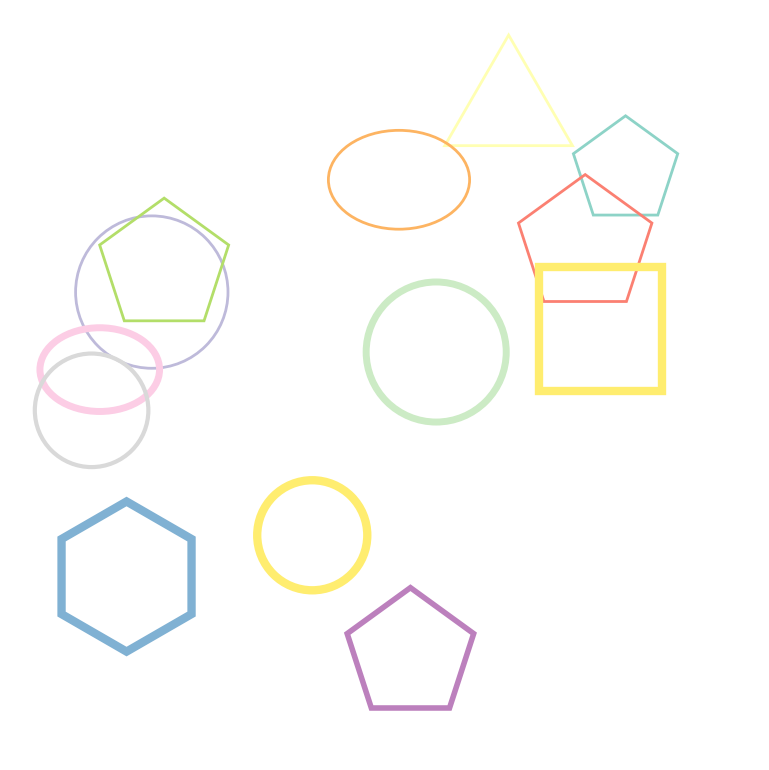[{"shape": "pentagon", "thickness": 1, "radius": 0.36, "center": [0.812, 0.778]}, {"shape": "triangle", "thickness": 1, "radius": 0.48, "center": [0.661, 0.859]}, {"shape": "circle", "thickness": 1, "radius": 0.49, "center": [0.197, 0.621]}, {"shape": "pentagon", "thickness": 1, "radius": 0.46, "center": [0.76, 0.682]}, {"shape": "hexagon", "thickness": 3, "radius": 0.49, "center": [0.164, 0.251]}, {"shape": "oval", "thickness": 1, "radius": 0.46, "center": [0.518, 0.767]}, {"shape": "pentagon", "thickness": 1, "radius": 0.44, "center": [0.213, 0.655]}, {"shape": "oval", "thickness": 2.5, "radius": 0.39, "center": [0.13, 0.52]}, {"shape": "circle", "thickness": 1.5, "radius": 0.37, "center": [0.119, 0.467]}, {"shape": "pentagon", "thickness": 2, "radius": 0.43, "center": [0.533, 0.15]}, {"shape": "circle", "thickness": 2.5, "radius": 0.45, "center": [0.566, 0.543]}, {"shape": "square", "thickness": 3, "radius": 0.4, "center": [0.78, 0.573]}, {"shape": "circle", "thickness": 3, "radius": 0.36, "center": [0.406, 0.305]}]